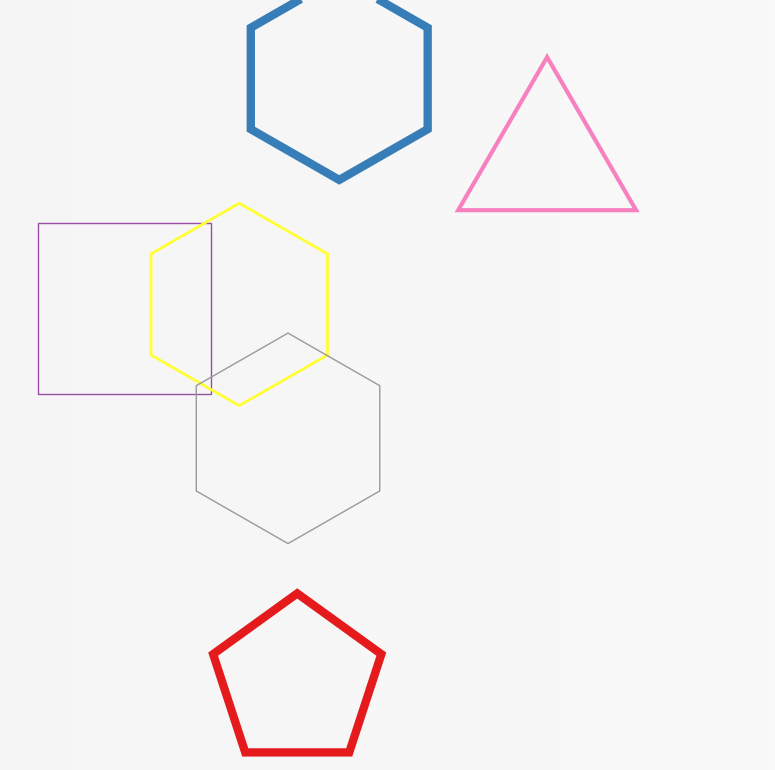[{"shape": "pentagon", "thickness": 3, "radius": 0.57, "center": [0.384, 0.115]}, {"shape": "hexagon", "thickness": 3, "radius": 0.66, "center": [0.438, 0.898]}, {"shape": "square", "thickness": 0.5, "radius": 0.56, "center": [0.161, 0.6]}, {"shape": "hexagon", "thickness": 1, "radius": 0.66, "center": [0.309, 0.605]}, {"shape": "triangle", "thickness": 1.5, "radius": 0.66, "center": [0.706, 0.793]}, {"shape": "hexagon", "thickness": 0.5, "radius": 0.68, "center": [0.372, 0.431]}]